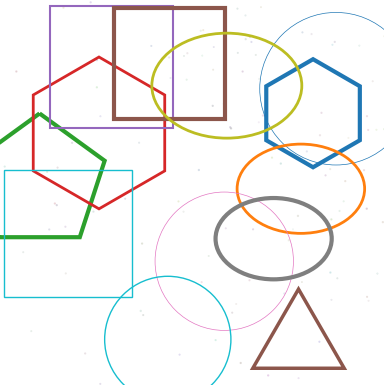[{"shape": "hexagon", "thickness": 3, "radius": 0.7, "center": [0.813, 0.706]}, {"shape": "circle", "thickness": 0.5, "radius": 0.99, "center": [0.873, 0.77]}, {"shape": "oval", "thickness": 2, "radius": 0.83, "center": [0.781, 0.51]}, {"shape": "pentagon", "thickness": 3, "radius": 0.89, "center": [0.103, 0.528]}, {"shape": "hexagon", "thickness": 2, "radius": 0.99, "center": [0.257, 0.655]}, {"shape": "square", "thickness": 1.5, "radius": 0.79, "center": [0.289, 0.827]}, {"shape": "square", "thickness": 3, "radius": 0.72, "center": [0.44, 0.834]}, {"shape": "triangle", "thickness": 2.5, "radius": 0.69, "center": [0.775, 0.112]}, {"shape": "circle", "thickness": 0.5, "radius": 0.9, "center": [0.582, 0.321]}, {"shape": "oval", "thickness": 3, "radius": 0.75, "center": [0.711, 0.38]}, {"shape": "oval", "thickness": 2, "radius": 0.97, "center": [0.589, 0.778]}, {"shape": "square", "thickness": 1, "radius": 0.83, "center": [0.177, 0.394]}, {"shape": "circle", "thickness": 1, "radius": 0.82, "center": [0.436, 0.118]}]